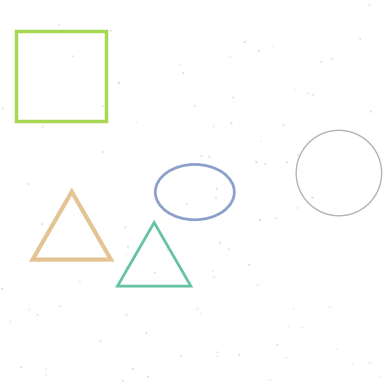[{"shape": "triangle", "thickness": 2, "radius": 0.55, "center": [0.4, 0.312]}, {"shape": "oval", "thickness": 2, "radius": 0.51, "center": [0.506, 0.501]}, {"shape": "square", "thickness": 2.5, "radius": 0.58, "center": [0.16, 0.804]}, {"shape": "triangle", "thickness": 3, "radius": 0.59, "center": [0.186, 0.385]}, {"shape": "circle", "thickness": 1, "radius": 0.55, "center": [0.88, 0.55]}]